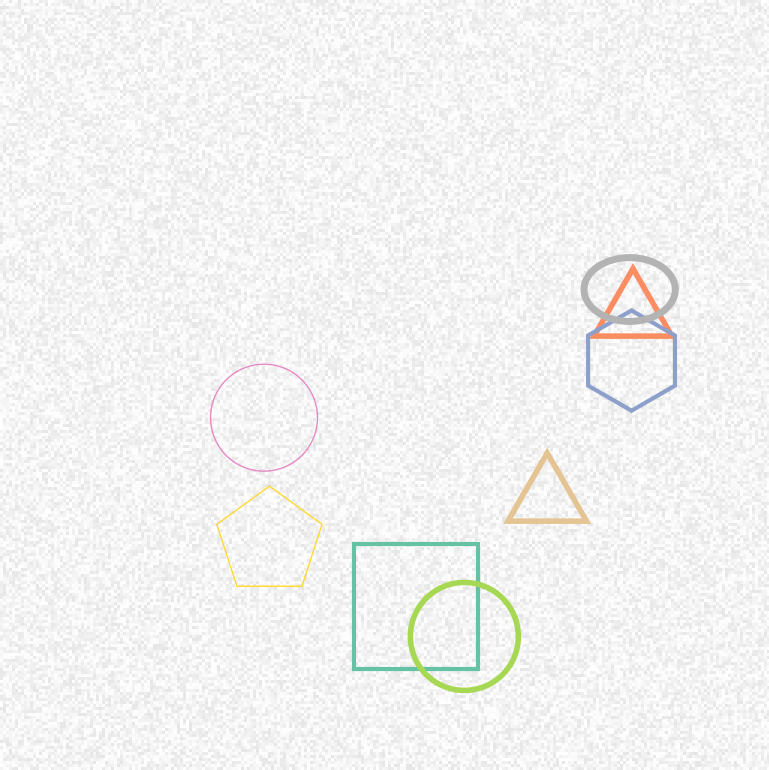[{"shape": "square", "thickness": 1.5, "radius": 0.4, "center": [0.54, 0.213]}, {"shape": "triangle", "thickness": 2, "radius": 0.29, "center": [0.822, 0.593]}, {"shape": "hexagon", "thickness": 1.5, "radius": 0.33, "center": [0.82, 0.532]}, {"shape": "circle", "thickness": 0.5, "radius": 0.35, "center": [0.343, 0.458]}, {"shape": "circle", "thickness": 2, "radius": 0.35, "center": [0.603, 0.173]}, {"shape": "pentagon", "thickness": 0.5, "radius": 0.36, "center": [0.35, 0.297]}, {"shape": "triangle", "thickness": 2, "radius": 0.29, "center": [0.711, 0.353]}, {"shape": "oval", "thickness": 2.5, "radius": 0.3, "center": [0.818, 0.624]}]